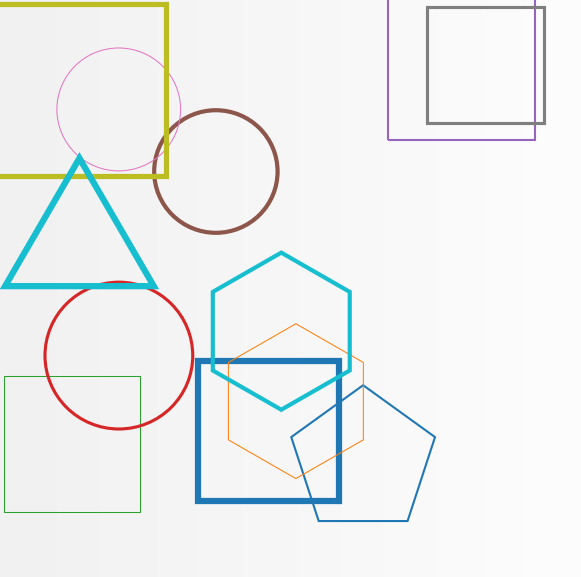[{"shape": "square", "thickness": 3, "radius": 0.61, "center": [0.463, 0.253]}, {"shape": "pentagon", "thickness": 1, "radius": 0.65, "center": [0.625, 0.202]}, {"shape": "hexagon", "thickness": 0.5, "radius": 0.67, "center": [0.509, 0.304]}, {"shape": "square", "thickness": 0.5, "radius": 0.59, "center": [0.124, 0.23]}, {"shape": "circle", "thickness": 1.5, "radius": 0.64, "center": [0.205, 0.383]}, {"shape": "square", "thickness": 1, "radius": 0.63, "center": [0.794, 0.883]}, {"shape": "circle", "thickness": 2, "radius": 0.53, "center": [0.371, 0.702]}, {"shape": "circle", "thickness": 0.5, "radius": 0.53, "center": [0.204, 0.81]}, {"shape": "square", "thickness": 1.5, "radius": 0.5, "center": [0.835, 0.886]}, {"shape": "square", "thickness": 2.5, "radius": 0.75, "center": [0.135, 0.843]}, {"shape": "triangle", "thickness": 3, "radius": 0.74, "center": [0.137, 0.577]}, {"shape": "hexagon", "thickness": 2, "radius": 0.68, "center": [0.484, 0.426]}]